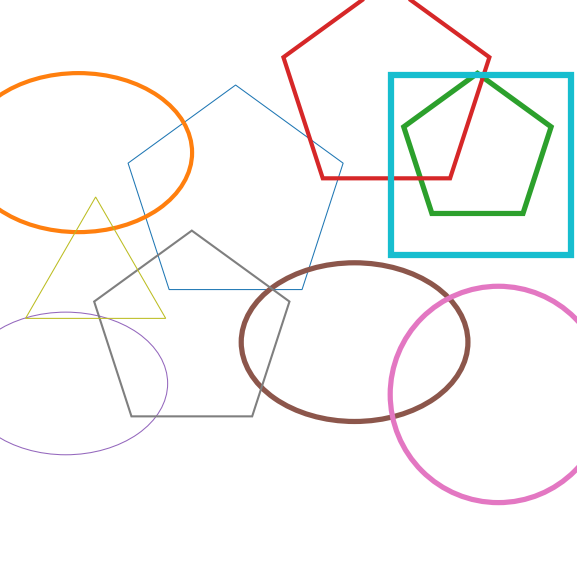[{"shape": "pentagon", "thickness": 0.5, "radius": 0.98, "center": [0.408, 0.656]}, {"shape": "oval", "thickness": 2, "radius": 0.98, "center": [0.136, 0.735]}, {"shape": "pentagon", "thickness": 2.5, "radius": 0.67, "center": [0.827, 0.738]}, {"shape": "pentagon", "thickness": 2, "radius": 0.94, "center": [0.669, 0.842]}, {"shape": "oval", "thickness": 0.5, "radius": 0.88, "center": [0.114, 0.335]}, {"shape": "oval", "thickness": 2.5, "radius": 0.98, "center": [0.614, 0.407]}, {"shape": "circle", "thickness": 2.5, "radius": 0.94, "center": [0.863, 0.316]}, {"shape": "pentagon", "thickness": 1, "radius": 0.89, "center": [0.332, 0.422]}, {"shape": "triangle", "thickness": 0.5, "radius": 0.7, "center": [0.166, 0.518]}, {"shape": "square", "thickness": 3, "radius": 0.78, "center": [0.832, 0.714]}]